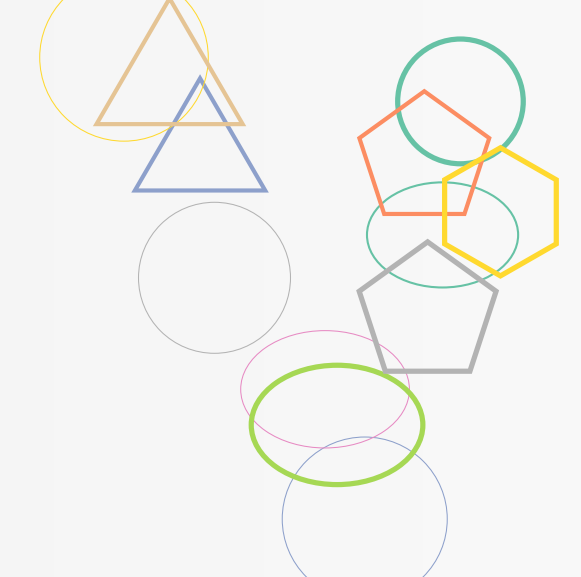[{"shape": "circle", "thickness": 2.5, "radius": 0.54, "center": [0.792, 0.824]}, {"shape": "oval", "thickness": 1, "radius": 0.65, "center": [0.761, 0.592]}, {"shape": "pentagon", "thickness": 2, "radius": 0.59, "center": [0.73, 0.724]}, {"shape": "circle", "thickness": 0.5, "radius": 0.71, "center": [0.628, 0.1]}, {"shape": "triangle", "thickness": 2, "radius": 0.65, "center": [0.344, 0.734]}, {"shape": "oval", "thickness": 0.5, "radius": 0.73, "center": [0.559, 0.325]}, {"shape": "oval", "thickness": 2.5, "radius": 0.74, "center": [0.58, 0.263]}, {"shape": "hexagon", "thickness": 2.5, "radius": 0.55, "center": [0.861, 0.632]}, {"shape": "circle", "thickness": 0.5, "radius": 0.72, "center": [0.213, 0.9]}, {"shape": "triangle", "thickness": 2, "radius": 0.73, "center": [0.292, 0.857]}, {"shape": "pentagon", "thickness": 2.5, "radius": 0.62, "center": [0.736, 0.456]}, {"shape": "circle", "thickness": 0.5, "radius": 0.65, "center": [0.369, 0.518]}]